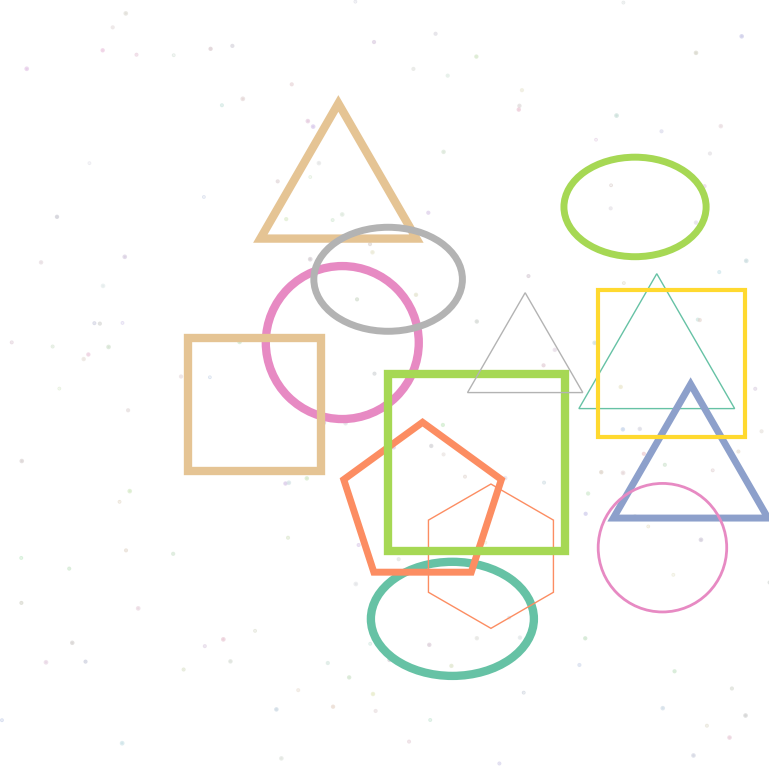[{"shape": "triangle", "thickness": 0.5, "radius": 0.58, "center": [0.853, 0.528]}, {"shape": "oval", "thickness": 3, "radius": 0.53, "center": [0.588, 0.196]}, {"shape": "hexagon", "thickness": 0.5, "radius": 0.47, "center": [0.638, 0.278]}, {"shape": "pentagon", "thickness": 2.5, "radius": 0.54, "center": [0.549, 0.344]}, {"shape": "triangle", "thickness": 2.5, "radius": 0.58, "center": [0.897, 0.385]}, {"shape": "circle", "thickness": 1, "radius": 0.42, "center": [0.86, 0.289]}, {"shape": "circle", "thickness": 3, "radius": 0.5, "center": [0.445, 0.555]}, {"shape": "square", "thickness": 3, "radius": 0.58, "center": [0.619, 0.399]}, {"shape": "oval", "thickness": 2.5, "radius": 0.46, "center": [0.825, 0.731]}, {"shape": "square", "thickness": 1.5, "radius": 0.48, "center": [0.872, 0.528]}, {"shape": "triangle", "thickness": 3, "radius": 0.59, "center": [0.439, 0.749]}, {"shape": "square", "thickness": 3, "radius": 0.43, "center": [0.331, 0.475]}, {"shape": "triangle", "thickness": 0.5, "radius": 0.43, "center": [0.682, 0.533]}, {"shape": "oval", "thickness": 2.5, "radius": 0.48, "center": [0.504, 0.637]}]